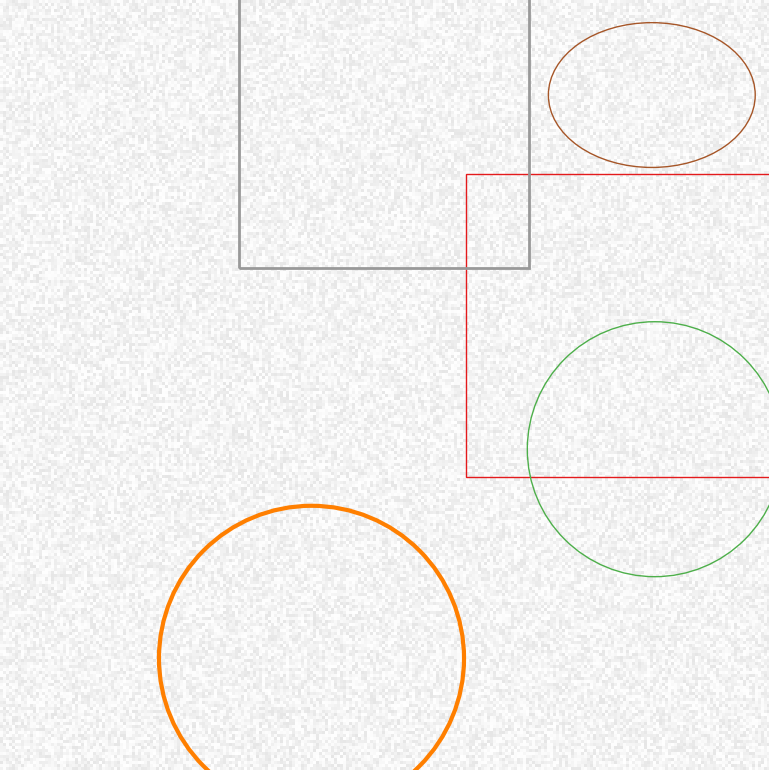[{"shape": "square", "thickness": 0.5, "radius": 0.98, "center": [0.803, 0.578]}, {"shape": "circle", "thickness": 0.5, "radius": 0.83, "center": [0.85, 0.417]}, {"shape": "circle", "thickness": 1.5, "radius": 0.99, "center": [0.405, 0.145]}, {"shape": "oval", "thickness": 0.5, "radius": 0.67, "center": [0.846, 0.877]}, {"shape": "square", "thickness": 1, "radius": 0.94, "center": [0.498, 0.84]}]